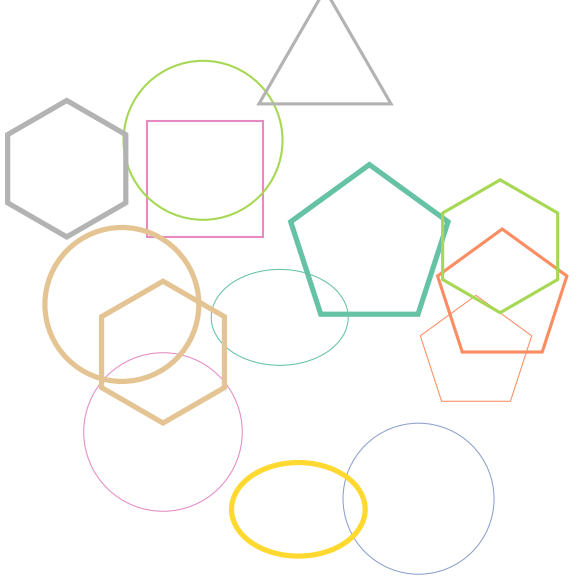[{"shape": "oval", "thickness": 0.5, "radius": 0.59, "center": [0.484, 0.45]}, {"shape": "pentagon", "thickness": 2.5, "radius": 0.72, "center": [0.64, 0.571]}, {"shape": "pentagon", "thickness": 0.5, "radius": 0.51, "center": [0.824, 0.386]}, {"shape": "pentagon", "thickness": 1.5, "radius": 0.59, "center": [0.87, 0.485]}, {"shape": "circle", "thickness": 0.5, "radius": 0.65, "center": [0.725, 0.136]}, {"shape": "circle", "thickness": 0.5, "radius": 0.69, "center": [0.282, 0.251]}, {"shape": "square", "thickness": 1, "radius": 0.5, "center": [0.355, 0.689]}, {"shape": "hexagon", "thickness": 1.5, "radius": 0.58, "center": [0.866, 0.573]}, {"shape": "circle", "thickness": 1, "radius": 0.69, "center": [0.352, 0.756]}, {"shape": "oval", "thickness": 2.5, "radius": 0.58, "center": [0.517, 0.117]}, {"shape": "circle", "thickness": 2.5, "radius": 0.67, "center": [0.211, 0.472]}, {"shape": "hexagon", "thickness": 2.5, "radius": 0.61, "center": [0.282, 0.389]}, {"shape": "triangle", "thickness": 1.5, "radius": 0.66, "center": [0.563, 0.885]}, {"shape": "hexagon", "thickness": 2.5, "radius": 0.59, "center": [0.116, 0.707]}]